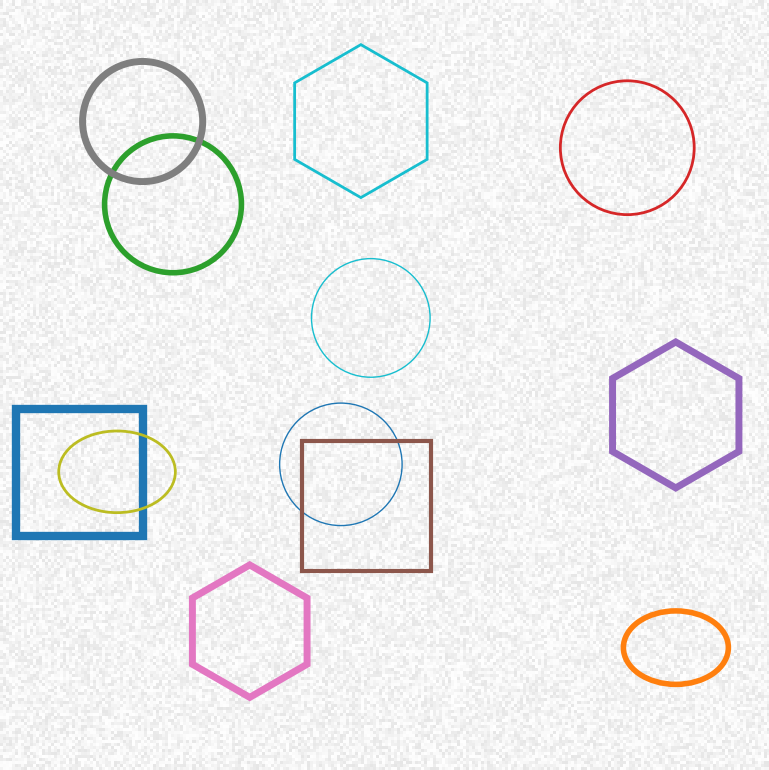[{"shape": "circle", "thickness": 0.5, "radius": 0.4, "center": [0.443, 0.397]}, {"shape": "square", "thickness": 3, "radius": 0.41, "center": [0.104, 0.387]}, {"shape": "oval", "thickness": 2, "radius": 0.34, "center": [0.878, 0.159]}, {"shape": "circle", "thickness": 2, "radius": 0.44, "center": [0.225, 0.735]}, {"shape": "circle", "thickness": 1, "radius": 0.43, "center": [0.815, 0.808]}, {"shape": "hexagon", "thickness": 2.5, "radius": 0.47, "center": [0.878, 0.461]}, {"shape": "square", "thickness": 1.5, "radius": 0.42, "center": [0.476, 0.343]}, {"shape": "hexagon", "thickness": 2.5, "radius": 0.43, "center": [0.324, 0.18]}, {"shape": "circle", "thickness": 2.5, "radius": 0.39, "center": [0.185, 0.842]}, {"shape": "oval", "thickness": 1, "radius": 0.38, "center": [0.152, 0.387]}, {"shape": "circle", "thickness": 0.5, "radius": 0.39, "center": [0.482, 0.587]}, {"shape": "hexagon", "thickness": 1, "radius": 0.5, "center": [0.469, 0.843]}]